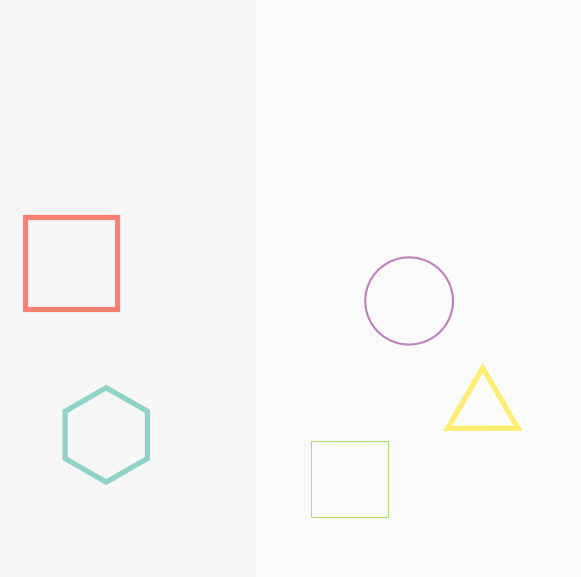[{"shape": "hexagon", "thickness": 2.5, "radius": 0.41, "center": [0.183, 0.246]}, {"shape": "square", "thickness": 2.5, "radius": 0.4, "center": [0.122, 0.543]}, {"shape": "square", "thickness": 0.5, "radius": 0.33, "center": [0.601, 0.17]}, {"shape": "circle", "thickness": 1, "radius": 0.38, "center": [0.704, 0.478]}, {"shape": "triangle", "thickness": 2.5, "radius": 0.35, "center": [0.83, 0.292]}]